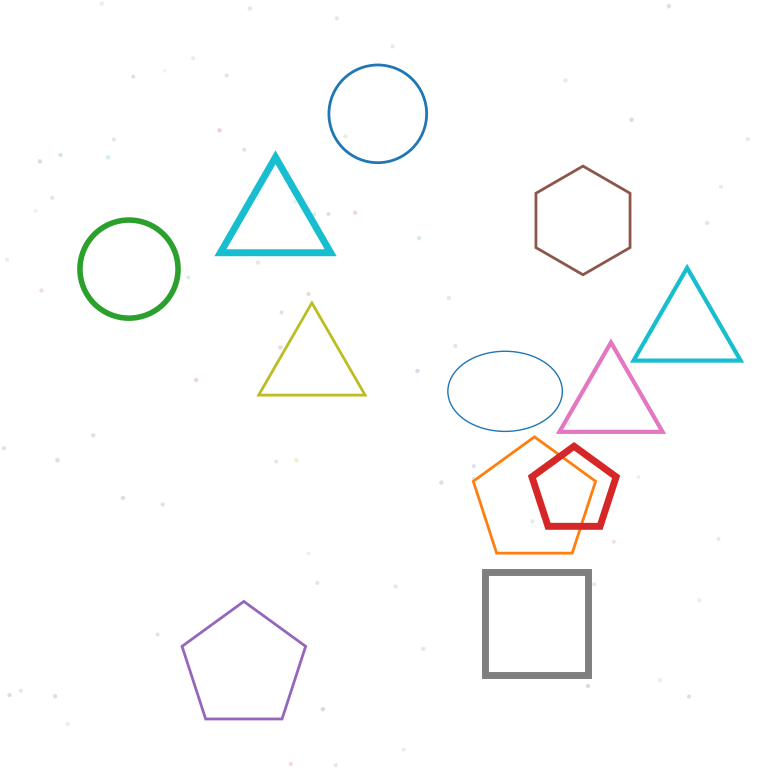[{"shape": "oval", "thickness": 0.5, "radius": 0.37, "center": [0.656, 0.492]}, {"shape": "circle", "thickness": 1, "radius": 0.32, "center": [0.491, 0.852]}, {"shape": "pentagon", "thickness": 1, "radius": 0.42, "center": [0.694, 0.349]}, {"shape": "circle", "thickness": 2, "radius": 0.32, "center": [0.168, 0.651]}, {"shape": "pentagon", "thickness": 2.5, "radius": 0.29, "center": [0.746, 0.363]}, {"shape": "pentagon", "thickness": 1, "radius": 0.42, "center": [0.317, 0.135]}, {"shape": "hexagon", "thickness": 1, "radius": 0.35, "center": [0.757, 0.714]}, {"shape": "triangle", "thickness": 1.5, "radius": 0.39, "center": [0.794, 0.478]}, {"shape": "square", "thickness": 2.5, "radius": 0.33, "center": [0.697, 0.19]}, {"shape": "triangle", "thickness": 1, "radius": 0.4, "center": [0.405, 0.527]}, {"shape": "triangle", "thickness": 2.5, "radius": 0.41, "center": [0.358, 0.713]}, {"shape": "triangle", "thickness": 1.5, "radius": 0.4, "center": [0.892, 0.572]}]